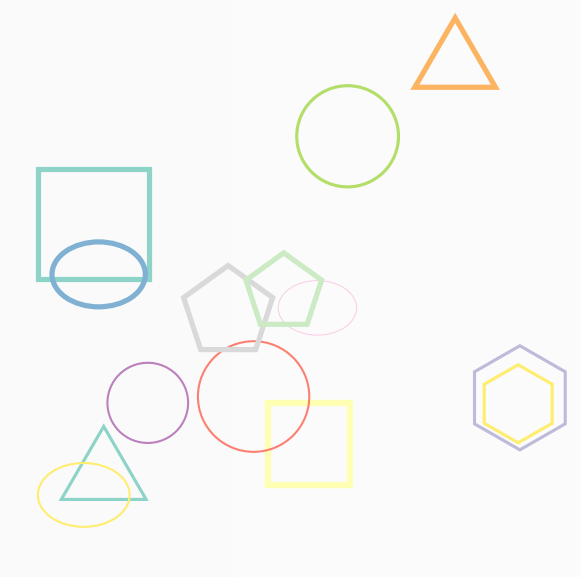[{"shape": "square", "thickness": 2.5, "radius": 0.48, "center": [0.161, 0.611]}, {"shape": "triangle", "thickness": 1.5, "radius": 0.42, "center": [0.178, 0.176]}, {"shape": "square", "thickness": 3, "radius": 0.36, "center": [0.532, 0.23]}, {"shape": "hexagon", "thickness": 1.5, "radius": 0.45, "center": [0.894, 0.31]}, {"shape": "circle", "thickness": 1, "radius": 0.48, "center": [0.436, 0.313]}, {"shape": "oval", "thickness": 2.5, "radius": 0.4, "center": [0.17, 0.524]}, {"shape": "triangle", "thickness": 2.5, "radius": 0.4, "center": [0.783, 0.888]}, {"shape": "circle", "thickness": 1.5, "radius": 0.44, "center": [0.598, 0.763]}, {"shape": "oval", "thickness": 0.5, "radius": 0.34, "center": [0.546, 0.466]}, {"shape": "pentagon", "thickness": 2.5, "radius": 0.4, "center": [0.393, 0.459]}, {"shape": "circle", "thickness": 1, "radius": 0.35, "center": [0.254, 0.302]}, {"shape": "pentagon", "thickness": 2.5, "radius": 0.34, "center": [0.488, 0.493]}, {"shape": "hexagon", "thickness": 1.5, "radius": 0.34, "center": [0.892, 0.3]}, {"shape": "oval", "thickness": 1, "radius": 0.39, "center": [0.144, 0.142]}]